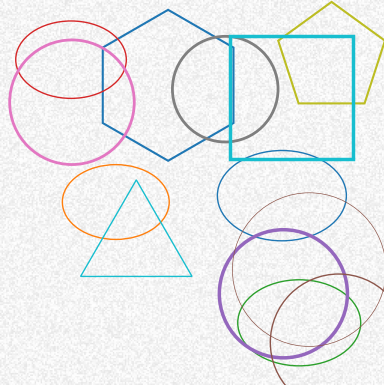[{"shape": "oval", "thickness": 1, "radius": 0.84, "center": [0.732, 0.492]}, {"shape": "hexagon", "thickness": 1.5, "radius": 0.98, "center": [0.437, 0.778]}, {"shape": "oval", "thickness": 1, "radius": 0.69, "center": [0.301, 0.475]}, {"shape": "oval", "thickness": 1, "radius": 0.8, "center": [0.777, 0.162]}, {"shape": "oval", "thickness": 1, "radius": 0.72, "center": [0.184, 0.845]}, {"shape": "circle", "thickness": 2.5, "radius": 0.83, "center": [0.736, 0.237]}, {"shape": "circle", "thickness": 1, "radius": 0.89, "center": [0.88, 0.111]}, {"shape": "circle", "thickness": 0.5, "radius": 1.0, "center": [0.803, 0.3]}, {"shape": "circle", "thickness": 2, "radius": 0.81, "center": [0.187, 0.734]}, {"shape": "circle", "thickness": 2, "radius": 0.69, "center": [0.585, 0.768]}, {"shape": "pentagon", "thickness": 1.5, "radius": 0.73, "center": [0.861, 0.849]}, {"shape": "triangle", "thickness": 1, "radius": 0.84, "center": [0.354, 0.366]}, {"shape": "square", "thickness": 2.5, "radius": 0.8, "center": [0.757, 0.747]}]